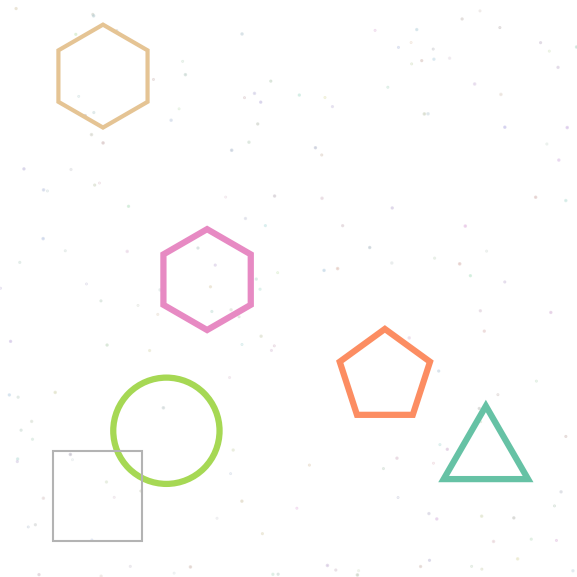[{"shape": "triangle", "thickness": 3, "radius": 0.42, "center": [0.841, 0.212]}, {"shape": "pentagon", "thickness": 3, "radius": 0.41, "center": [0.666, 0.347]}, {"shape": "hexagon", "thickness": 3, "radius": 0.44, "center": [0.359, 0.515]}, {"shape": "circle", "thickness": 3, "radius": 0.46, "center": [0.288, 0.253]}, {"shape": "hexagon", "thickness": 2, "radius": 0.45, "center": [0.178, 0.867]}, {"shape": "square", "thickness": 1, "radius": 0.39, "center": [0.168, 0.14]}]